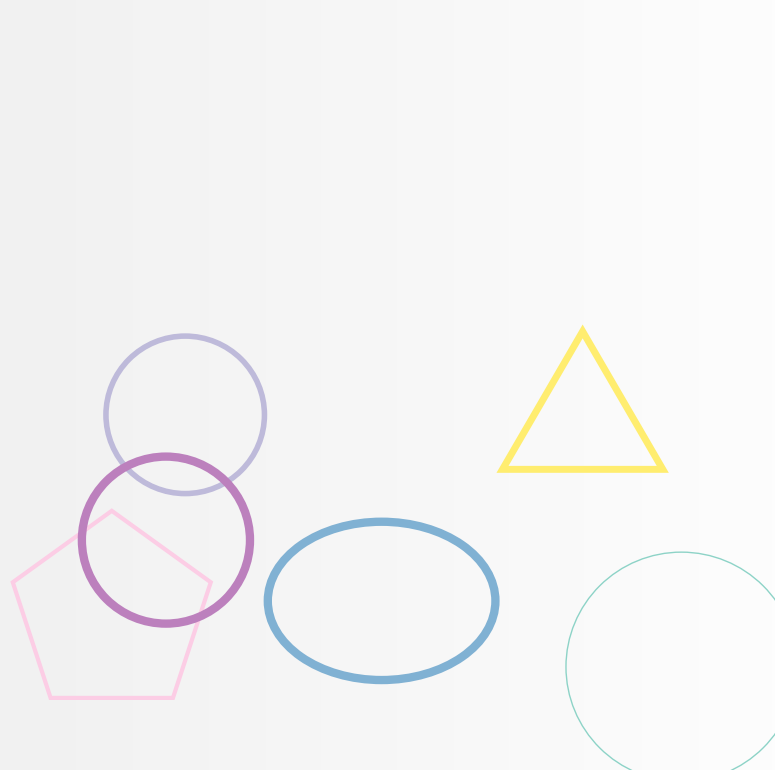[{"shape": "circle", "thickness": 0.5, "radius": 0.74, "center": [0.879, 0.134]}, {"shape": "circle", "thickness": 2, "radius": 0.51, "center": [0.239, 0.461]}, {"shape": "oval", "thickness": 3, "radius": 0.73, "center": [0.492, 0.22]}, {"shape": "pentagon", "thickness": 1.5, "radius": 0.67, "center": [0.144, 0.202]}, {"shape": "circle", "thickness": 3, "radius": 0.54, "center": [0.214, 0.299]}, {"shape": "triangle", "thickness": 2.5, "radius": 0.6, "center": [0.752, 0.45]}]